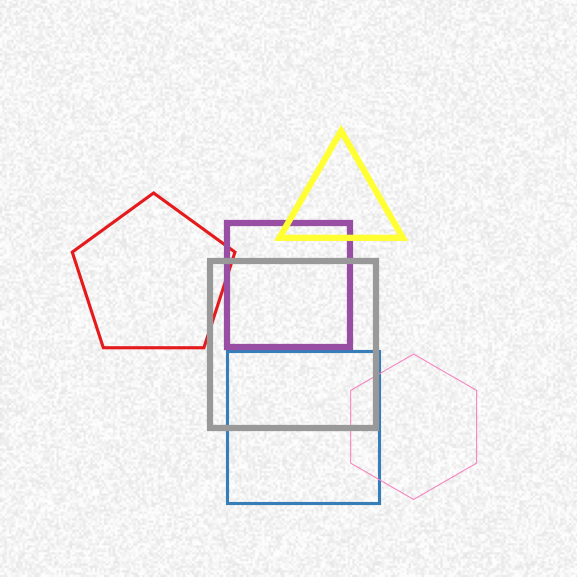[{"shape": "pentagon", "thickness": 1.5, "radius": 0.74, "center": [0.266, 0.517]}, {"shape": "square", "thickness": 1.5, "radius": 0.66, "center": [0.525, 0.259]}, {"shape": "square", "thickness": 3, "radius": 0.53, "center": [0.499, 0.506]}, {"shape": "triangle", "thickness": 3, "radius": 0.62, "center": [0.591, 0.649]}, {"shape": "hexagon", "thickness": 0.5, "radius": 0.63, "center": [0.716, 0.26]}, {"shape": "square", "thickness": 3, "radius": 0.72, "center": [0.508, 0.403]}]